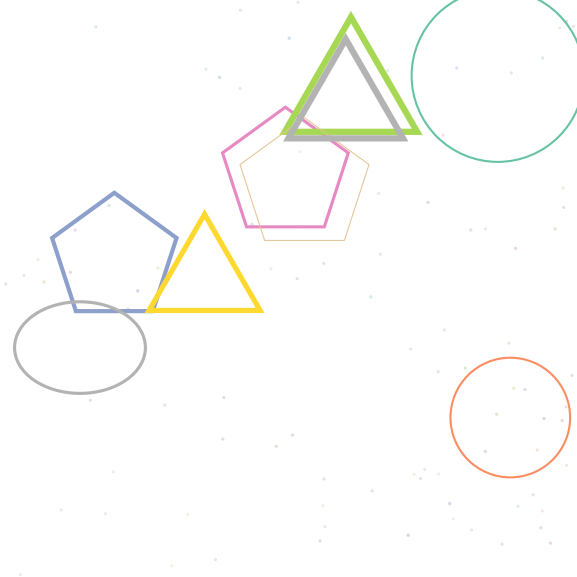[{"shape": "circle", "thickness": 1, "radius": 0.75, "center": [0.862, 0.868]}, {"shape": "circle", "thickness": 1, "radius": 0.52, "center": [0.884, 0.276]}, {"shape": "pentagon", "thickness": 2, "radius": 0.57, "center": [0.198, 0.552]}, {"shape": "pentagon", "thickness": 1.5, "radius": 0.57, "center": [0.494, 0.699]}, {"shape": "triangle", "thickness": 3, "radius": 0.66, "center": [0.608, 0.837]}, {"shape": "triangle", "thickness": 2.5, "radius": 0.56, "center": [0.354, 0.517]}, {"shape": "pentagon", "thickness": 0.5, "radius": 0.59, "center": [0.527, 0.678]}, {"shape": "triangle", "thickness": 3, "radius": 0.57, "center": [0.599, 0.817]}, {"shape": "oval", "thickness": 1.5, "radius": 0.57, "center": [0.139, 0.397]}]